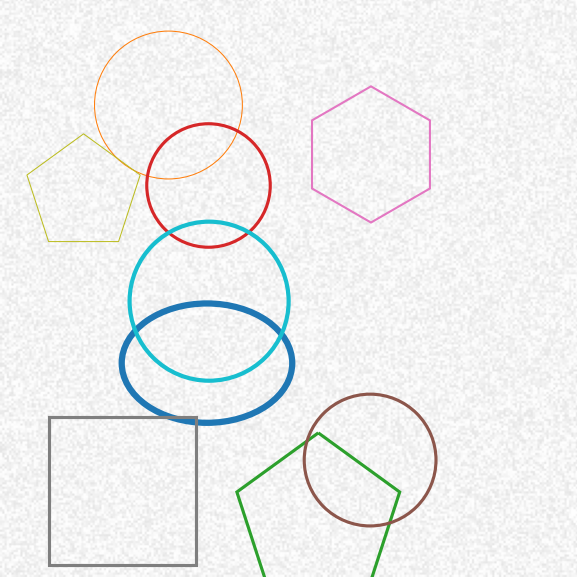[{"shape": "oval", "thickness": 3, "radius": 0.74, "center": [0.358, 0.37]}, {"shape": "circle", "thickness": 0.5, "radius": 0.64, "center": [0.292, 0.817]}, {"shape": "pentagon", "thickness": 1.5, "radius": 0.74, "center": [0.551, 0.101]}, {"shape": "circle", "thickness": 1.5, "radius": 0.53, "center": [0.361, 0.678]}, {"shape": "circle", "thickness": 1.5, "radius": 0.57, "center": [0.641, 0.203]}, {"shape": "hexagon", "thickness": 1, "radius": 0.59, "center": [0.642, 0.732]}, {"shape": "square", "thickness": 1.5, "radius": 0.64, "center": [0.212, 0.149]}, {"shape": "pentagon", "thickness": 0.5, "radius": 0.52, "center": [0.145, 0.664]}, {"shape": "circle", "thickness": 2, "radius": 0.69, "center": [0.362, 0.478]}]